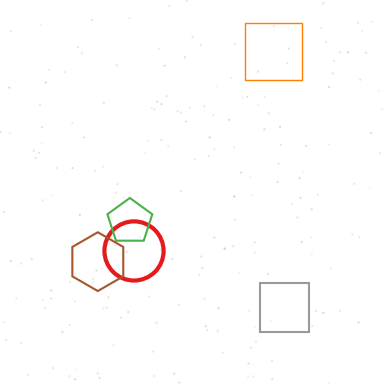[{"shape": "circle", "thickness": 3, "radius": 0.38, "center": [0.348, 0.348]}, {"shape": "pentagon", "thickness": 1.5, "radius": 0.31, "center": [0.337, 0.424]}, {"shape": "square", "thickness": 1, "radius": 0.37, "center": [0.711, 0.865]}, {"shape": "hexagon", "thickness": 1.5, "radius": 0.38, "center": [0.254, 0.32]}, {"shape": "square", "thickness": 1.5, "radius": 0.32, "center": [0.738, 0.201]}]